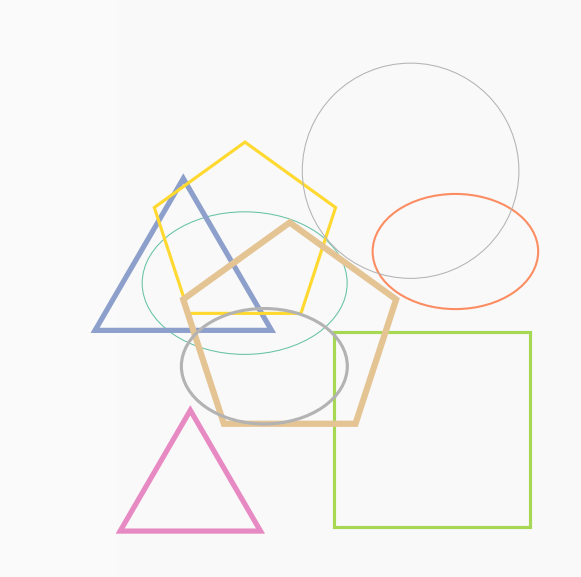[{"shape": "oval", "thickness": 0.5, "radius": 0.88, "center": [0.421, 0.509]}, {"shape": "oval", "thickness": 1, "radius": 0.71, "center": [0.783, 0.564]}, {"shape": "triangle", "thickness": 2.5, "radius": 0.88, "center": [0.315, 0.515]}, {"shape": "triangle", "thickness": 2.5, "radius": 0.7, "center": [0.327, 0.149]}, {"shape": "square", "thickness": 1.5, "radius": 0.84, "center": [0.743, 0.255]}, {"shape": "pentagon", "thickness": 1.5, "radius": 0.82, "center": [0.421, 0.589]}, {"shape": "pentagon", "thickness": 3, "radius": 0.96, "center": [0.498, 0.421]}, {"shape": "oval", "thickness": 1.5, "radius": 0.71, "center": [0.455, 0.365]}, {"shape": "circle", "thickness": 0.5, "radius": 0.93, "center": [0.706, 0.703]}]